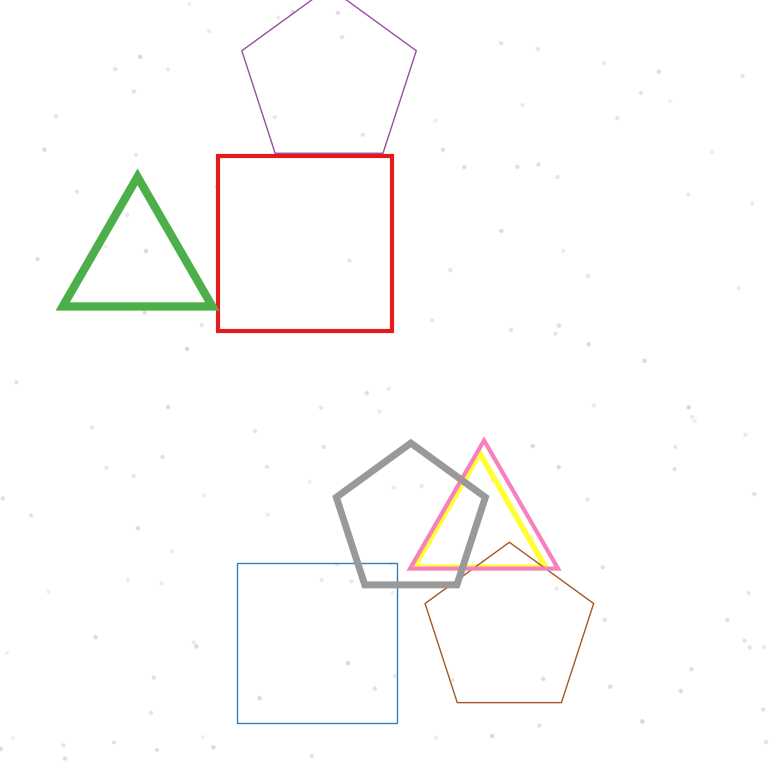[{"shape": "square", "thickness": 1.5, "radius": 0.57, "center": [0.396, 0.684]}, {"shape": "square", "thickness": 0.5, "radius": 0.52, "center": [0.412, 0.165]}, {"shape": "triangle", "thickness": 3, "radius": 0.56, "center": [0.179, 0.658]}, {"shape": "pentagon", "thickness": 0.5, "radius": 0.6, "center": [0.427, 0.897]}, {"shape": "triangle", "thickness": 2, "radius": 0.49, "center": [0.623, 0.313]}, {"shape": "pentagon", "thickness": 0.5, "radius": 0.58, "center": [0.661, 0.181]}, {"shape": "triangle", "thickness": 1.5, "radius": 0.55, "center": [0.629, 0.317]}, {"shape": "pentagon", "thickness": 2.5, "radius": 0.51, "center": [0.534, 0.323]}]